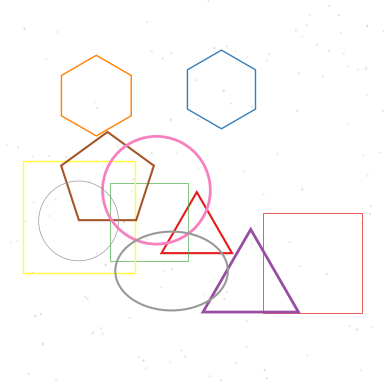[{"shape": "square", "thickness": 0.5, "radius": 0.65, "center": [0.811, 0.317]}, {"shape": "triangle", "thickness": 1.5, "radius": 0.53, "center": [0.511, 0.395]}, {"shape": "hexagon", "thickness": 1, "radius": 0.51, "center": [0.575, 0.768]}, {"shape": "square", "thickness": 0.5, "radius": 0.51, "center": [0.387, 0.424]}, {"shape": "triangle", "thickness": 2, "radius": 0.72, "center": [0.651, 0.261]}, {"shape": "hexagon", "thickness": 1, "radius": 0.52, "center": [0.25, 0.752]}, {"shape": "square", "thickness": 1, "radius": 0.73, "center": [0.206, 0.437]}, {"shape": "pentagon", "thickness": 1.5, "radius": 0.63, "center": [0.279, 0.531]}, {"shape": "circle", "thickness": 2, "radius": 0.7, "center": [0.406, 0.506]}, {"shape": "circle", "thickness": 0.5, "radius": 0.52, "center": [0.204, 0.426]}, {"shape": "oval", "thickness": 1.5, "radius": 0.73, "center": [0.446, 0.296]}]